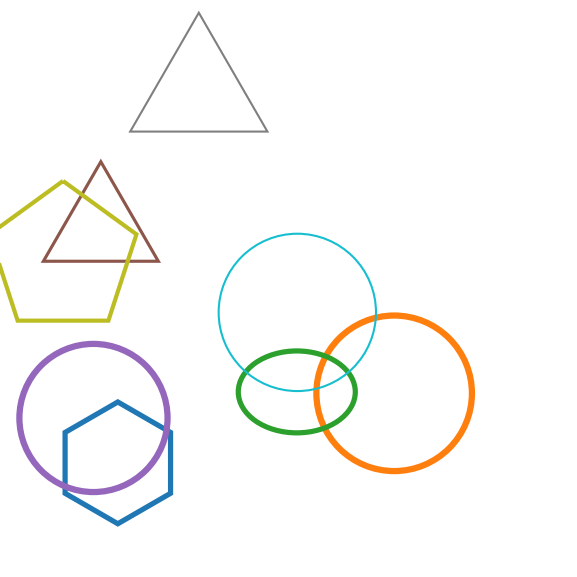[{"shape": "hexagon", "thickness": 2.5, "radius": 0.53, "center": [0.204, 0.198]}, {"shape": "circle", "thickness": 3, "radius": 0.67, "center": [0.683, 0.318]}, {"shape": "oval", "thickness": 2.5, "radius": 0.51, "center": [0.514, 0.321]}, {"shape": "circle", "thickness": 3, "radius": 0.64, "center": [0.162, 0.275]}, {"shape": "triangle", "thickness": 1.5, "radius": 0.57, "center": [0.175, 0.604]}, {"shape": "triangle", "thickness": 1, "radius": 0.69, "center": [0.344, 0.84]}, {"shape": "pentagon", "thickness": 2, "radius": 0.67, "center": [0.109, 0.552]}, {"shape": "circle", "thickness": 1, "radius": 0.68, "center": [0.515, 0.458]}]